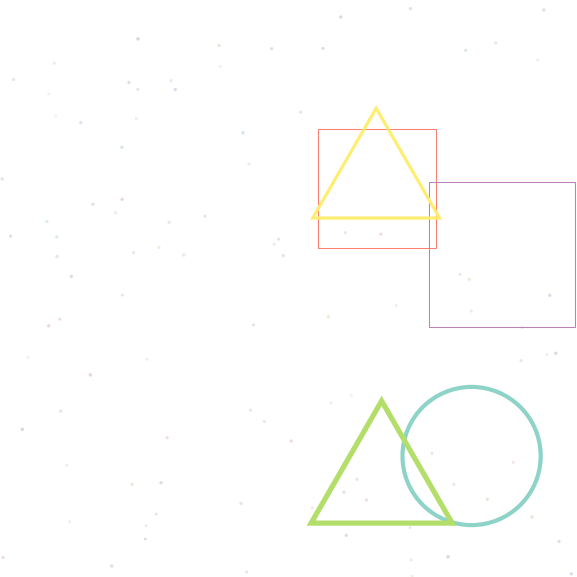[{"shape": "circle", "thickness": 2, "radius": 0.6, "center": [0.817, 0.21]}, {"shape": "square", "thickness": 0.5, "radius": 0.51, "center": [0.652, 0.673]}, {"shape": "triangle", "thickness": 2.5, "radius": 0.71, "center": [0.661, 0.164]}, {"shape": "square", "thickness": 0.5, "radius": 0.63, "center": [0.869, 0.558]}, {"shape": "triangle", "thickness": 1.5, "radius": 0.63, "center": [0.651, 0.685]}]